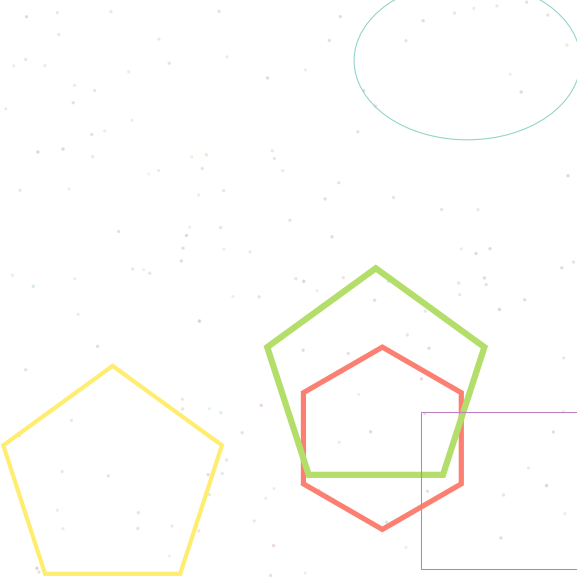[{"shape": "oval", "thickness": 0.5, "radius": 0.98, "center": [0.809, 0.894]}, {"shape": "hexagon", "thickness": 2.5, "radius": 0.79, "center": [0.662, 0.24]}, {"shape": "pentagon", "thickness": 3, "radius": 0.99, "center": [0.651, 0.337]}, {"shape": "square", "thickness": 0.5, "radius": 0.68, "center": [0.865, 0.149]}, {"shape": "pentagon", "thickness": 2, "radius": 1.0, "center": [0.195, 0.167]}]